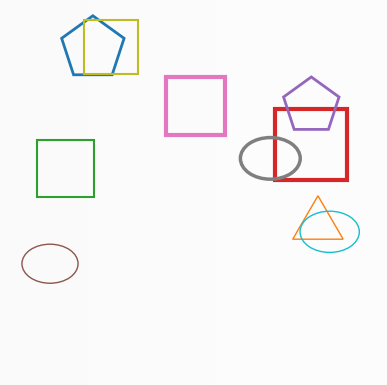[{"shape": "pentagon", "thickness": 2, "radius": 0.42, "center": [0.24, 0.874]}, {"shape": "triangle", "thickness": 1, "radius": 0.38, "center": [0.821, 0.416]}, {"shape": "square", "thickness": 1.5, "radius": 0.37, "center": [0.168, 0.563]}, {"shape": "square", "thickness": 3, "radius": 0.46, "center": [0.802, 0.625]}, {"shape": "pentagon", "thickness": 2, "radius": 0.38, "center": [0.803, 0.725]}, {"shape": "oval", "thickness": 1, "radius": 0.36, "center": [0.129, 0.315]}, {"shape": "square", "thickness": 3, "radius": 0.38, "center": [0.505, 0.725]}, {"shape": "oval", "thickness": 2.5, "radius": 0.39, "center": [0.698, 0.589]}, {"shape": "square", "thickness": 1.5, "radius": 0.35, "center": [0.287, 0.877]}, {"shape": "oval", "thickness": 1, "radius": 0.38, "center": [0.851, 0.398]}]